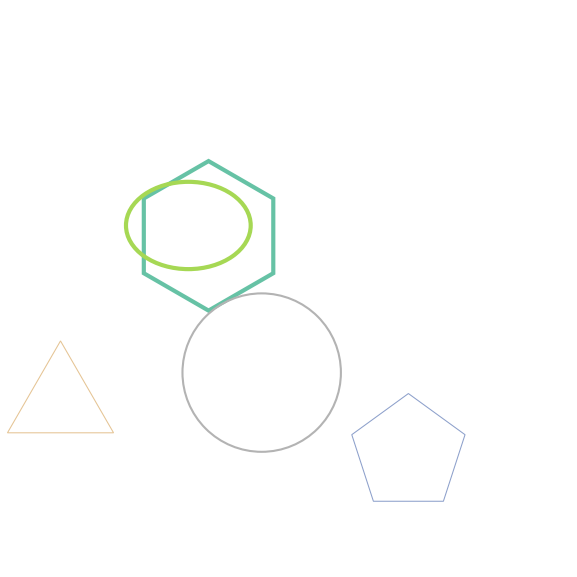[{"shape": "hexagon", "thickness": 2, "radius": 0.65, "center": [0.361, 0.591]}, {"shape": "pentagon", "thickness": 0.5, "radius": 0.52, "center": [0.707, 0.215]}, {"shape": "oval", "thickness": 2, "radius": 0.54, "center": [0.326, 0.609]}, {"shape": "triangle", "thickness": 0.5, "radius": 0.53, "center": [0.105, 0.303]}, {"shape": "circle", "thickness": 1, "radius": 0.69, "center": [0.453, 0.354]}]